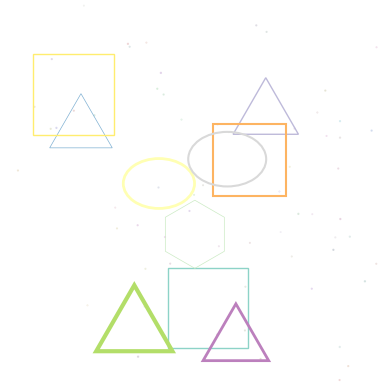[{"shape": "square", "thickness": 1, "radius": 0.52, "center": [0.54, 0.201]}, {"shape": "oval", "thickness": 2, "radius": 0.46, "center": [0.413, 0.523]}, {"shape": "triangle", "thickness": 1, "radius": 0.49, "center": [0.69, 0.7]}, {"shape": "triangle", "thickness": 0.5, "radius": 0.47, "center": [0.21, 0.663]}, {"shape": "square", "thickness": 1.5, "radius": 0.47, "center": [0.649, 0.584]}, {"shape": "triangle", "thickness": 3, "radius": 0.57, "center": [0.349, 0.145]}, {"shape": "oval", "thickness": 1.5, "radius": 0.51, "center": [0.59, 0.587]}, {"shape": "triangle", "thickness": 2, "radius": 0.49, "center": [0.613, 0.112]}, {"shape": "hexagon", "thickness": 0.5, "radius": 0.44, "center": [0.506, 0.391]}, {"shape": "square", "thickness": 1, "radius": 0.53, "center": [0.191, 0.754]}]